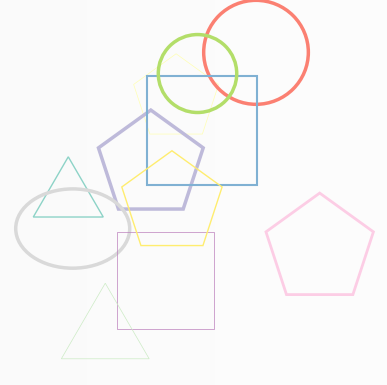[{"shape": "triangle", "thickness": 1, "radius": 0.52, "center": [0.176, 0.488]}, {"shape": "pentagon", "thickness": 0.5, "radius": 0.58, "center": [0.454, 0.745]}, {"shape": "pentagon", "thickness": 2.5, "radius": 0.71, "center": [0.389, 0.572]}, {"shape": "circle", "thickness": 2.5, "radius": 0.68, "center": [0.661, 0.864]}, {"shape": "square", "thickness": 1.5, "radius": 0.71, "center": [0.521, 0.661]}, {"shape": "circle", "thickness": 2.5, "radius": 0.51, "center": [0.51, 0.809]}, {"shape": "pentagon", "thickness": 2, "radius": 0.73, "center": [0.825, 0.353]}, {"shape": "oval", "thickness": 2.5, "radius": 0.74, "center": [0.188, 0.406]}, {"shape": "square", "thickness": 0.5, "radius": 0.62, "center": [0.427, 0.271]}, {"shape": "triangle", "thickness": 0.5, "radius": 0.65, "center": [0.272, 0.134]}, {"shape": "pentagon", "thickness": 1, "radius": 0.68, "center": [0.444, 0.472]}]